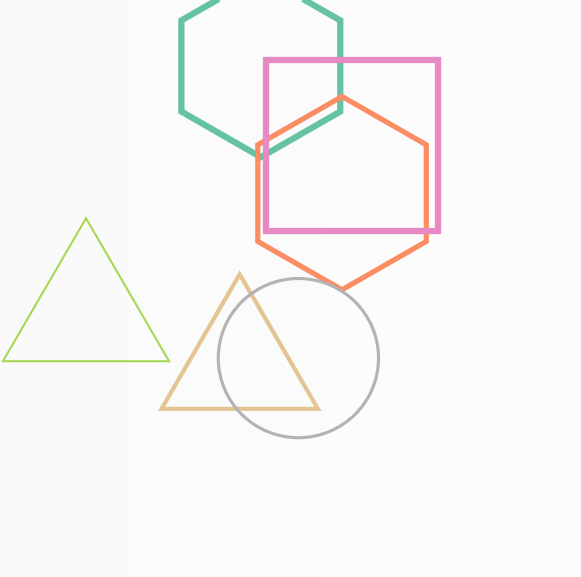[{"shape": "hexagon", "thickness": 3, "radius": 0.79, "center": [0.449, 0.885]}, {"shape": "hexagon", "thickness": 2.5, "radius": 0.84, "center": [0.588, 0.665]}, {"shape": "square", "thickness": 3, "radius": 0.74, "center": [0.605, 0.748]}, {"shape": "triangle", "thickness": 1, "radius": 0.83, "center": [0.148, 0.456]}, {"shape": "triangle", "thickness": 2, "radius": 0.78, "center": [0.412, 0.369]}, {"shape": "circle", "thickness": 1.5, "radius": 0.69, "center": [0.513, 0.379]}]